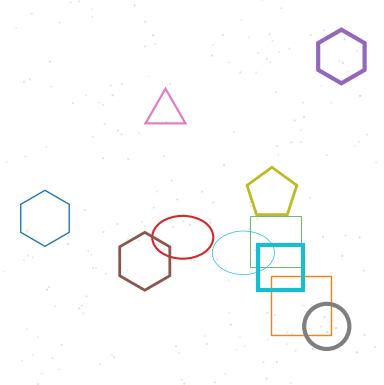[{"shape": "hexagon", "thickness": 1, "radius": 0.36, "center": [0.117, 0.433]}, {"shape": "square", "thickness": 1, "radius": 0.39, "center": [0.782, 0.206]}, {"shape": "square", "thickness": 0.5, "radius": 0.33, "center": [0.715, 0.372]}, {"shape": "oval", "thickness": 1.5, "radius": 0.4, "center": [0.475, 0.384]}, {"shape": "hexagon", "thickness": 3, "radius": 0.35, "center": [0.887, 0.853]}, {"shape": "hexagon", "thickness": 2, "radius": 0.38, "center": [0.376, 0.321]}, {"shape": "triangle", "thickness": 1.5, "radius": 0.3, "center": [0.43, 0.71]}, {"shape": "circle", "thickness": 3, "radius": 0.29, "center": [0.849, 0.152]}, {"shape": "pentagon", "thickness": 2, "radius": 0.34, "center": [0.706, 0.498]}, {"shape": "oval", "thickness": 0.5, "radius": 0.4, "center": [0.632, 0.343]}, {"shape": "square", "thickness": 3, "radius": 0.29, "center": [0.728, 0.306]}]